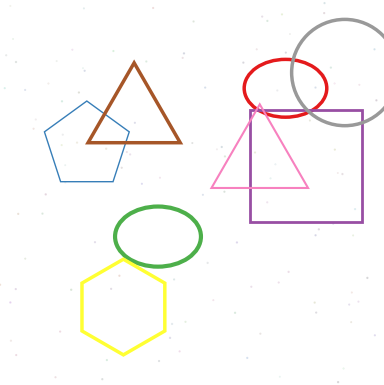[{"shape": "oval", "thickness": 2.5, "radius": 0.54, "center": [0.742, 0.771]}, {"shape": "pentagon", "thickness": 1, "radius": 0.58, "center": [0.226, 0.622]}, {"shape": "oval", "thickness": 3, "radius": 0.56, "center": [0.41, 0.385]}, {"shape": "square", "thickness": 2, "radius": 0.73, "center": [0.794, 0.57]}, {"shape": "hexagon", "thickness": 2.5, "radius": 0.62, "center": [0.321, 0.203]}, {"shape": "triangle", "thickness": 2.5, "radius": 0.69, "center": [0.348, 0.698]}, {"shape": "triangle", "thickness": 1.5, "radius": 0.72, "center": [0.675, 0.584]}, {"shape": "circle", "thickness": 2.5, "radius": 0.69, "center": [0.896, 0.812]}]